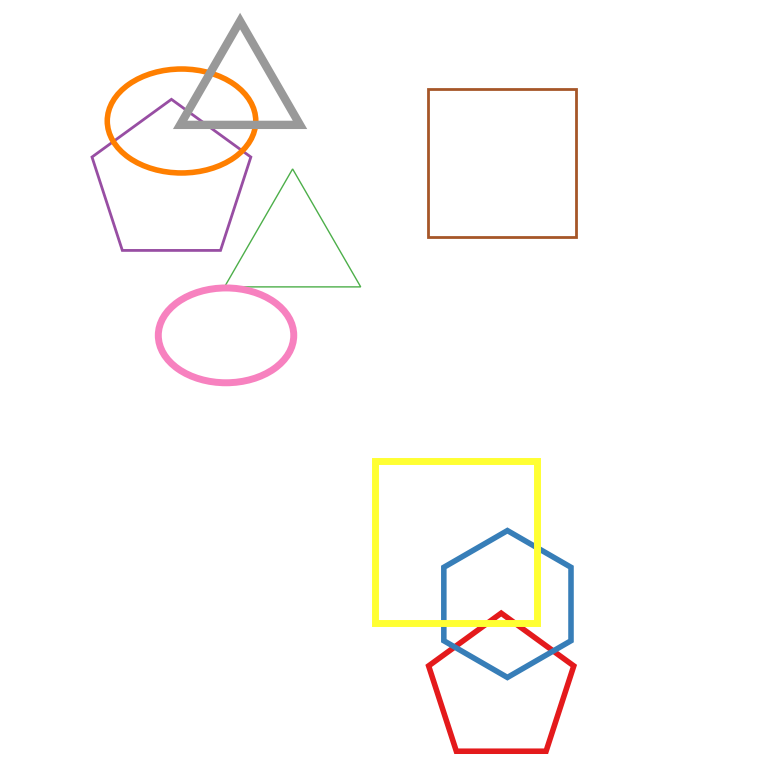[{"shape": "pentagon", "thickness": 2, "radius": 0.5, "center": [0.651, 0.105]}, {"shape": "hexagon", "thickness": 2, "radius": 0.48, "center": [0.659, 0.216]}, {"shape": "triangle", "thickness": 0.5, "radius": 0.51, "center": [0.38, 0.678]}, {"shape": "pentagon", "thickness": 1, "radius": 0.54, "center": [0.223, 0.763]}, {"shape": "oval", "thickness": 2, "radius": 0.48, "center": [0.236, 0.843]}, {"shape": "square", "thickness": 2.5, "radius": 0.52, "center": [0.592, 0.296]}, {"shape": "square", "thickness": 1, "radius": 0.48, "center": [0.652, 0.788]}, {"shape": "oval", "thickness": 2.5, "radius": 0.44, "center": [0.294, 0.564]}, {"shape": "triangle", "thickness": 3, "radius": 0.45, "center": [0.312, 0.883]}]